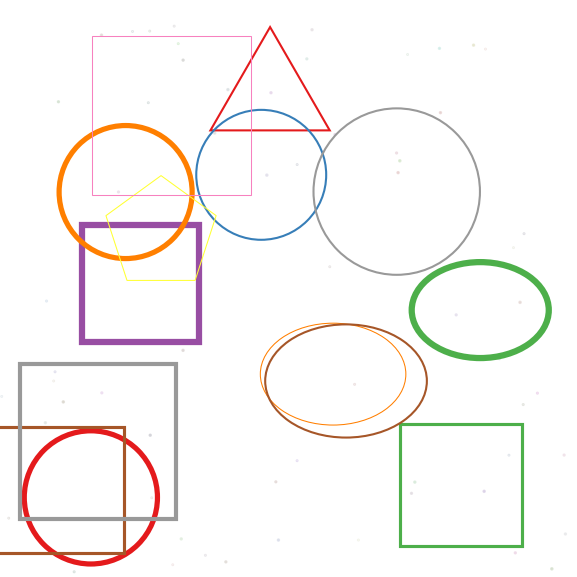[{"shape": "triangle", "thickness": 1, "radius": 0.6, "center": [0.468, 0.833]}, {"shape": "circle", "thickness": 2.5, "radius": 0.58, "center": [0.157, 0.138]}, {"shape": "circle", "thickness": 1, "radius": 0.56, "center": [0.452, 0.696]}, {"shape": "oval", "thickness": 3, "radius": 0.59, "center": [0.832, 0.462]}, {"shape": "square", "thickness": 1.5, "radius": 0.53, "center": [0.798, 0.158]}, {"shape": "square", "thickness": 3, "radius": 0.51, "center": [0.243, 0.508]}, {"shape": "oval", "thickness": 0.5, "radius": 0.63, "center": [0.577, 0.351]}, {"shape": "circle", "thickness": 2.5, "radius": 0.58, "center": [0.218, 0.667]}, {"shape": "pentagon", "thickness": 0.5, "radius": 0.5, "center": [0.279, 0.595]}, {"shape": "square", "thickness": 1.5, "radius": 0.55, "center": [0.106, 0.151]}, {"shape": "oval", "thickness": 1, "radius": 0.7, "center": [0.599, 0.339]}, {"shape": "square", "thickness": 0.5, "radius": 0.69, "center": [0.297, 0.799]}, {"shape": "circle", "thickness": 1, "radius": 0.72, "center": [0.687, 0.667]}, {"shape": "square", "thickness": 2, "radius": 0.67, "center": [0.17, 0.234]}]